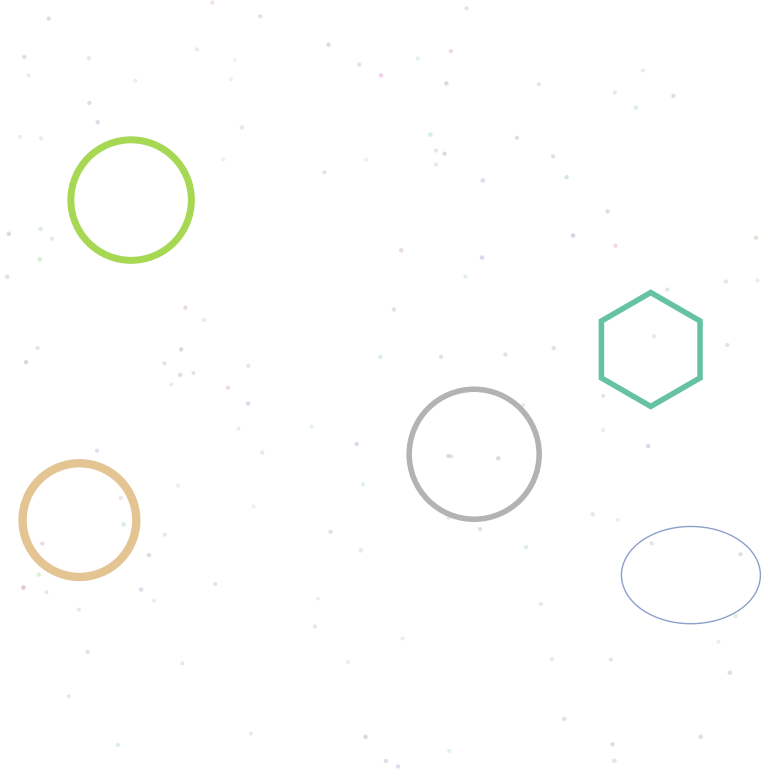[{"shape": "hexagon", "thickness": 2, "radius": 0.37, "center": [0.845, 0.546]}, {"shape": "oval", "thickness": 0.5, "radius": 0.45, "center": [0.897, 0.253]}, {"shape": "circle", "thickness": 2.5, "radius": 0.39, "center": [0.17, 0.74]}, {"shape": "circle", "thickness": 3, "radius": 0.37, "center": [0.103, 0.325]}, {"shape": "circle", "thickness": 2, "radius": 0.42, "center": [0.616, 0.41]}]